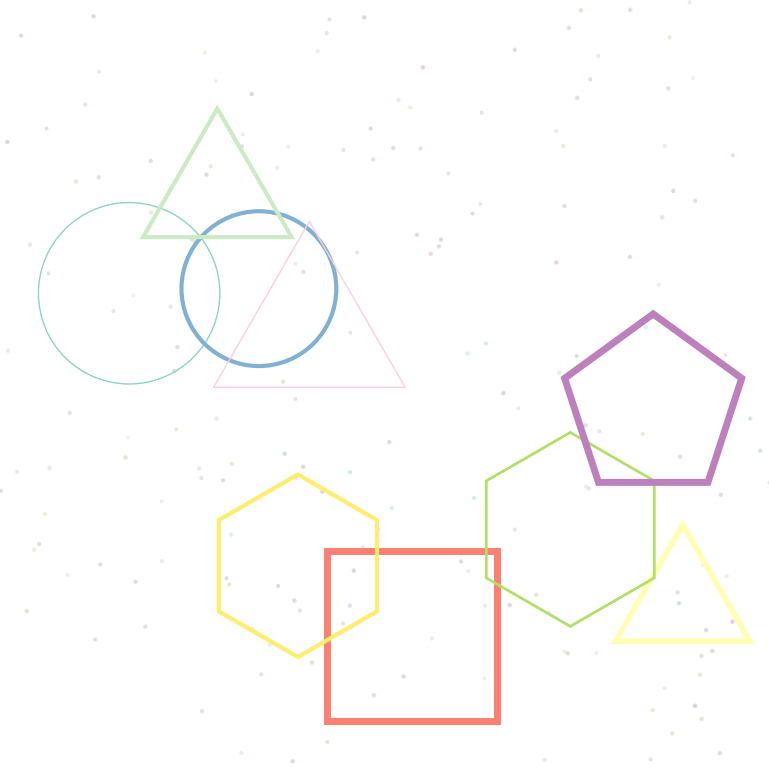[{"shape": "circle", "thickness": 0.5, "radius": 0.59, "center": [0.168, 0.619]}, {"shape": "triangle", "thickness": 2, "radius": 0.5, "center": [0.886, 0.218]}, {"shape": "square", "thickness": 2.5, "radius": 0.55, "center": [0.535, 0.174]}, {"shape": "circle", "thickness": 1.5, "radius": 0.5, "center": [0.336, 0.625]}, {"shape": "hexagon", "thickness": 1, "radius": 0.63, "center": [0.741, 0.312]}, {"shape": "triangle", "thickness": 0.5, "radius": 0.72, "center": [0.402, 0.569]}, {"shape": "pentagon", "thickness": 2.5, "radius": 0.6, "center": [0.848, 0.471]}, {"shape": "triangle", "thickness": 1.5, "radius": 0.56, "center": [0.282, 0.748]}, {"shape": "hexagon", "thickness": 1.5, "radius": 0.59, "center": [0.387, 0.265]}]